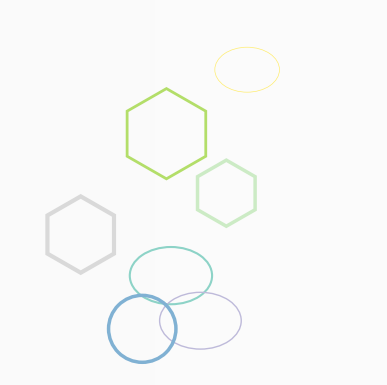[{"shape": "oval", "thickness": 1.5, "radius": 0.53, "center": [0.441, 0.284]}, {"shape": "oval", "thickness": 1, "radius": 0.53, "center": [0.517, 0.167]}, {"shape": "circle", "thickness": 2.5, "radius": 0.43, "center": [0.367, 0.146]}, {"shape": "hexagon", "thickness": 2, "radius": 0.59, "center": [0.43, 0.653]}, {"shape": "hexagon", "thickness": 3, "radius": 0.5, "center": [0.208, 0.391]}, {"shape": "hexagon", "thickness": 2.5, "radius": 0.43, "center": [0.584, 0.498]}, {"shape": "oval", "thickness": 0.5, "radius": 0.42, "center": [0.638, 0.819]}]